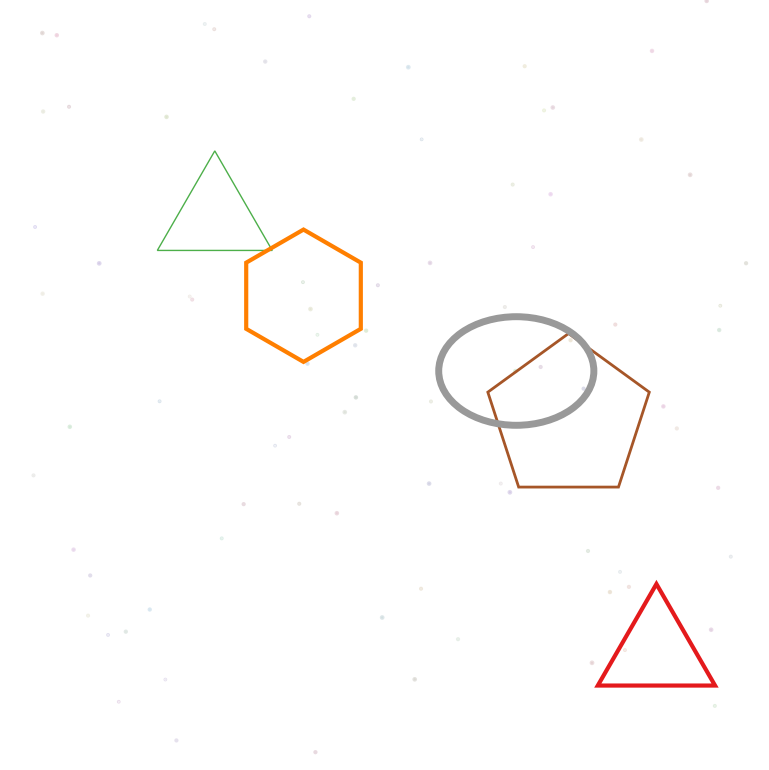[{"shape": "triangle", "thickness": 1.5, "radius": 0.44, "center": [0.853, 0.154]}, {"shape": "triangle", "thickness": 0.5, "radius": 0.43, "center": [0.279, 0.718]}, {"shape": "hexagon", "thickness": 1.5, "radius": 0.43, "center": [0.394, 0.616]}, {"shape": "pentagon", "thickness": 1, "radius": 0.55, "center": [0.738, 0.457]}, {"shape": "oval", "thickness": 2.5, "radius": 0.5, "center": [0.671, 0.518]}]